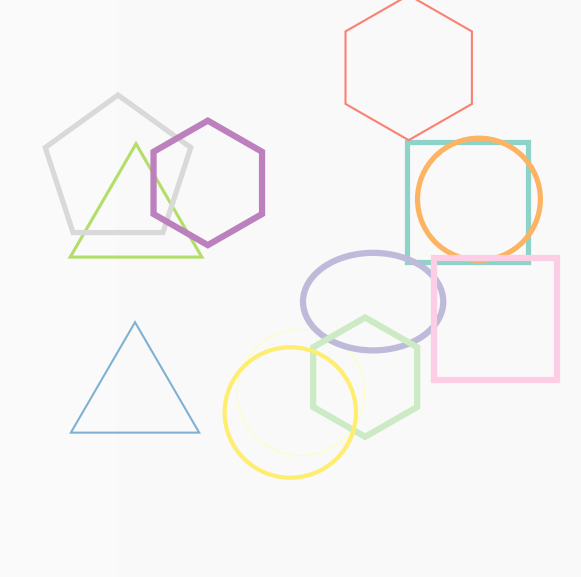[{"shape": "square", "thickness": 2.5, "radius": 0.52, "center": [0.804, 0.649]}, {"shape": "circle", "thickness": 0.5, "radius": 0.55, "center": [0.517, 0.319]}, {"shape": "oval", "thickness": 3, "radius": 0.6, "center": [0.642, 0.477]}, {"shape": "hexagon", "thickness": 1, "radius": 0.63, "center": [0.703, 0.882]}, {"shape": "triangle", "thickness": 1, "radius": 0.64, "center": [0.232, 0.314]}, {"shape": "circle", "thickness": 2.5, "radius": 0.53, "center": [0.824, 0.654]}, {"shape": "triangle", "thickness": 1.5, "radius": 0.65, "center": [0.234, 0.619]}, {"shape": "square", "thickness": 3, "radius": 0.53, "center": [0.852, 0.447]}, {"shape": "pentagon", "thickness": 2.5, "radius": 0.66, "center": [0.203, 0.703]}, {"shape": "hexagon", "thickness": 3, "radius": 0.54, "center": [0.357, 0.682]}, {"shape": "hexagon", "thickness": 3, "radius": 0.52, "center": [0.628, 0.346]}, {"shape": "circle", "thickness": 2, "radius": 0.56, "center": [0.499, 0.285]}]